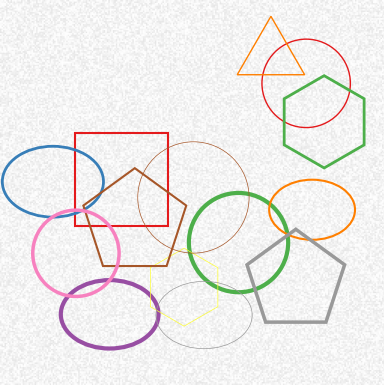[{"shape": "square", "thickness": 1.5, "radius": 0.61, "center": [0.316, 0.534]}, {"shape": "circle", "thickness": 1, "radius": 0.57, "center": [0.795, 0.783]}, {"shape": "oval", "thickness": 2, "radius": 0.66, "center": [0.137, 0.528]}, {"shape": "hexagon", "thickness": 2, "radius": 0.6, "center": [0.842, 0.684]}, {"shape": "circle", "thickness": 3, "radius": 0.64, "center": [0.62, 0.37]}, {"shape": "oval", "thickness": 3, "radius": 0.63, "center": [0.285, 0.184]}, {"shape": "triangle", "thickness": 1, "radius": 0.51, "center": [0.704, 0.856]}, {"shape": "oval", "thickness": 1.5, "radius": 0.56, "center": [0.811, 0.455]}, {"shape": "hexagon", "thickness": 0.5, "radius": 0.51, "center": [0.478, 0.254]}, {"shape": "circle", "thickness": 0.5, "radius": 0.72, "center": [0.502, 0.487]}, {"shape": "pentagon", "thickness": 1.5, "radius": 0.7, "center": [0.35, 0.423]}, {"shape": "circle", "thickness": 2.5, "radius": 0.56, "center": [0.197, 0.342]}, {"shape": "pentagon", "thickness": 2.5, "radius": 0.67, "center": [0.768, 0.271]}, {"shape": "oval", "thickness": 0.5, "radius": 0.62, "center": [0.53, 0.182]}]